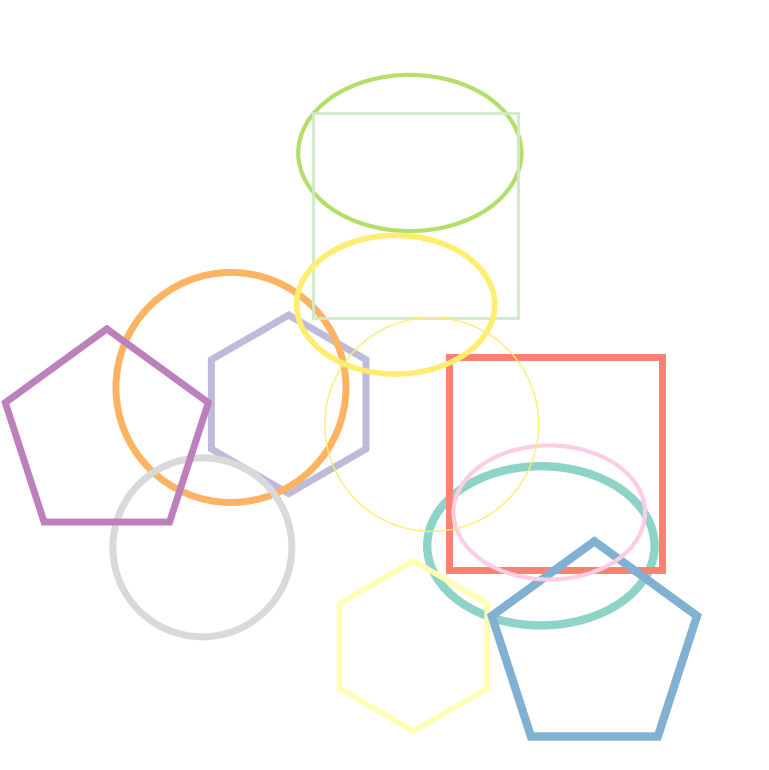[{"shape": "oval", "thickness": 3, "radius": 0.74, "center": [0.702, 0.291]}, {"shape": "hexagon", "thickness": 2, "radius": 0.55, "center": [0.537, 0.161]}, {"shape": "hexagon", "thickness": 2.5, "radius": 0.58, "center": [0.375, 0.475]}, {"shape": "square", "thickness": 2.5, "radius": 0.69, "center": [0.721, 0.398]}, {"shape": "pentagon", "thickness": 3, "radius": 0.7, "center": [0.772, 0.157]}, {"shape": "circle", "thickness": 2.5, "radius": 0.75, "center": [0.3, 0.497]}, {"shape": "oval", "thickness": 1.5, "radius": 0.72, "center": [0.532, 0.801]}, {"shape": "oval", "thickness": 1.5, "radius": 0.62, "center": [0.713, 0.334]}, {"shape": "circle", "thickness": 2.5, "radius": 0.58, "center": [0.263, 0.289]}, {"shape": "pentagon", "thickness": 2.5, "radius": 0.69, "center": [0.139, 0.434]}, {"shape": "square", "thickness": 1, "radius": 0.67, "center": [0.54, 0.72]}, {"shape": "circle", "thickness": 0.5, "radius": 0.69, "center": [0.561, 0.449]}, {"shape": "oval", "thickness": 2, "radius": 0.64, "center": [0.514, 0.604]}]